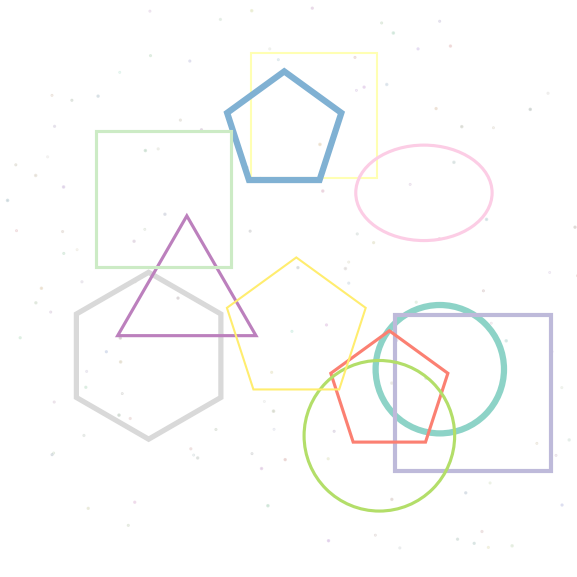[{"shape": "circle", "thickness": 3, "radius": 0.56, "center": [0.762, 0.36]}, {"shape": "square", "thickness": 1, "radius": 0.54, "center": [0.544, 0.799]}, {"shape": "square", "thickness": 2, "radius": 0.68, "center": [0.819, 0.319]}, {"shape": "pentagon", "thickness": 1.5, "radius": 0.53, "center": [0.674, 0.32]}, {"shape": "pentagon", "thickness": 3, "radius": 0.52, "center": [0.492, 0.772]}, {"shape": "circle", "thickness": 1.5, "radius": 0.65, "center": [0.657, 0.245]}, {"shape": "oval", "thickness": 1.5, "radius": 0.59, "center": [0.734, 0.665]}, {"shape": "hexagon", "thickness": 2.5, "radius": 0.72, "center": [0.257, 0.383]}, {"shape": "triangle", "thickness": 1.5, "radius": 0.69, "center": [0.324, 0.487]}, {"shape": "square", "thickness": 1.5, "radius": 0.59, "center": [0.284, 0.655]}, {"shape": "pentagon", "thickness": 1, "radius": 0.63, "center": [0.513, 0.427]}]